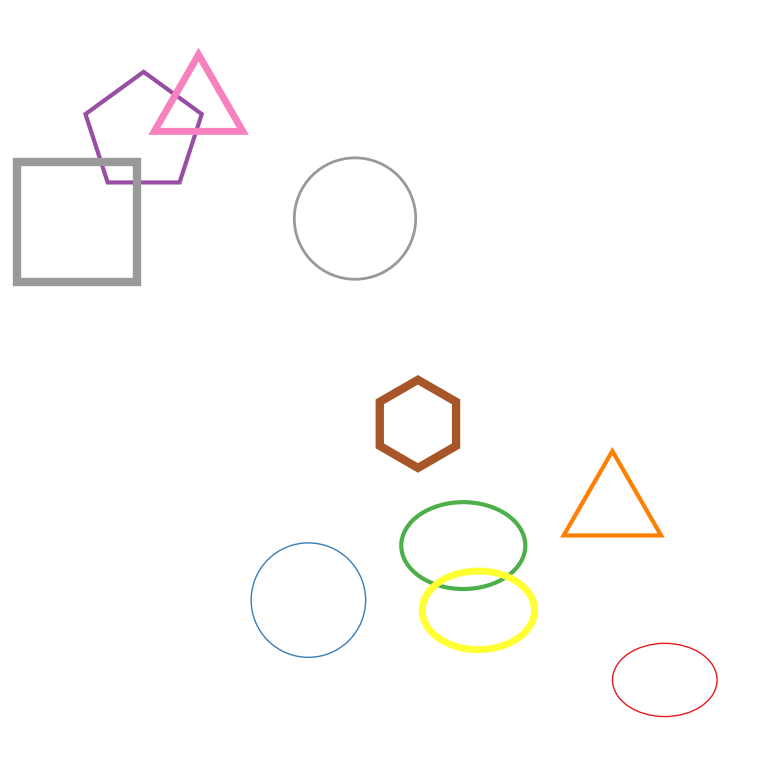[{"shape": "oval", "thickness": 0.5, "radius": 0.34, "center": [0.863, 0.117]}, {"shape": "circle", "thickness": 0.5, "radius": 0.37, "center": [0.4, 0.221]}, {"shape": "oval", "thickness": 1.5, "radius": 0.4, "center": [0.602, 0.291]}, {"shape": "pentagon", "thickness": 1.5, "radius": 0.4, "center": [0.187, 0.827]}, {"shape": "triangle", "thickness": 1.5, "radius": 0.37, "center": [0.795, 0.341]}, {"shape": "oval", "thickness": 2.5, "radius": 0.36, "center": [0.621, 0.207]}, {"shape": "hexagon", "thickness": 3, "radius": 0.29, "center": [0.543, 0.45]}, {"shape": "triangle", "thickness": 2.5, "radius": 0.33, "center": [0.258, 0.863]}, {"shape": "square", "thickness": 3, "radius": 0.39, "center": [0.1, 0.712]}, {"shape": "circle", "thickness": 1, "radius": 0.39, "center": [0.461, 0.716]}]